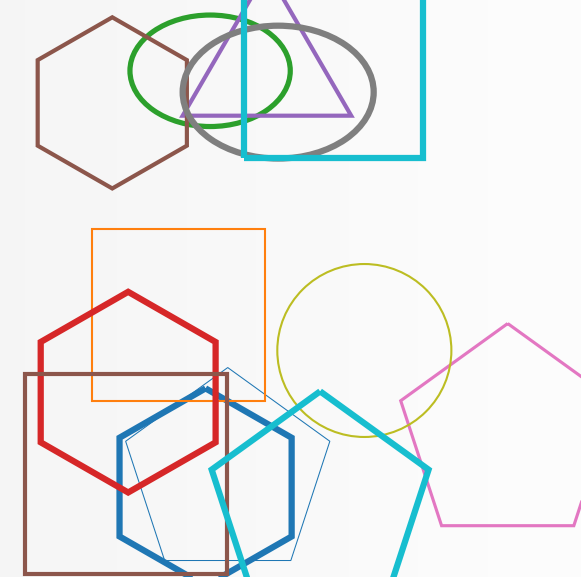[{"shape": "hexagon", "thickness": 3, "radius": 0.85, "center": [0.354, 0.156]}, {"shape": "pentagon", "thickness": 0.5, "radius": 0.92, "center": [0.392, 0.178]}, {"shape": "square", "thickness": 1, "radius": 0.74, "center": [0.307, 0.453]}, {"shape": "oval", "thickness": 2.5, "radius": 0.69, "center": [0.361, 0.877]}, {"shape": "hexagon", "thickness": 3, "radius": 0.87, "center": [0.22, 0.32]}, {"shape": "triangle", "thickness": 2, "radius": 0.84, "center": [0.459, 0.883]}, {"shape": "square", "thickness": 2, "radius": 0.87, "center": [0.217, 0.178]}, {"shape": "hexagon", "thickness": 2, "radius": 0.74, "center": [0.193, 0.821]}, {"shape": "pentagon", "thickness": 1.5, "radius": 0.97, "center": [0.873, 0.245]}, {"shape": "oval", "thickness": 3, "radius": 0.82, "center": [0.479, 0.84]}, {"shape": "circle", "thickness": 1, "radius": 0.75, "center": [0.627, 0.392]}, {"shape": "pentagon", "thickness": 3, "radius": 0.98, "center": [0.551, 0.125]}, {"shape": "square", "thickness": 3, "radius": 0.77, "center": [0.574, 0.879]}]